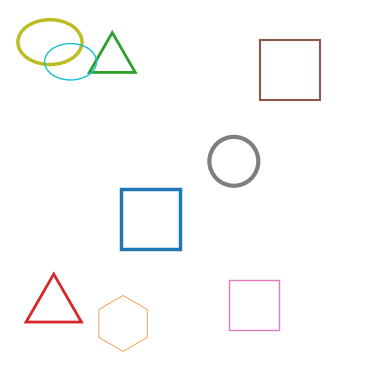[{"shape": "square", "thickness": 2.5, "radius": 0.39, "center": [0.391, 0.432]}, {"shape": "hexagon", "thickness": 0.5, "radius": 0.36, "center": [0.32, 0.16]}, {"shape": "triangle", "thickness": 2, "radius": 0.34, "center": [0.292, 0.846]}, {"shape": "triangle", "thickness": 2, "radius": 0.42, "center": [0.14, 0.205]}, {"shape": "square", "thickness": 1.5, "radius": 0.39, "center": [0.753, 0.819]}, {"shape": "square", "thickness": 1, "radius": 0.33, "center": [0.66, 0.208]}, {"shape": "circle", "thickness": 3, "radius": 0.32, "center": [0.607, 0.581]}, {"shape": "oval", "thickness": 2.5, "radius": 0.42, "center": [0.13, 0.891]}, {"shape": "oval", "thickness": 1, "radius": 0.34, "center": [0.183, 0.84]}]